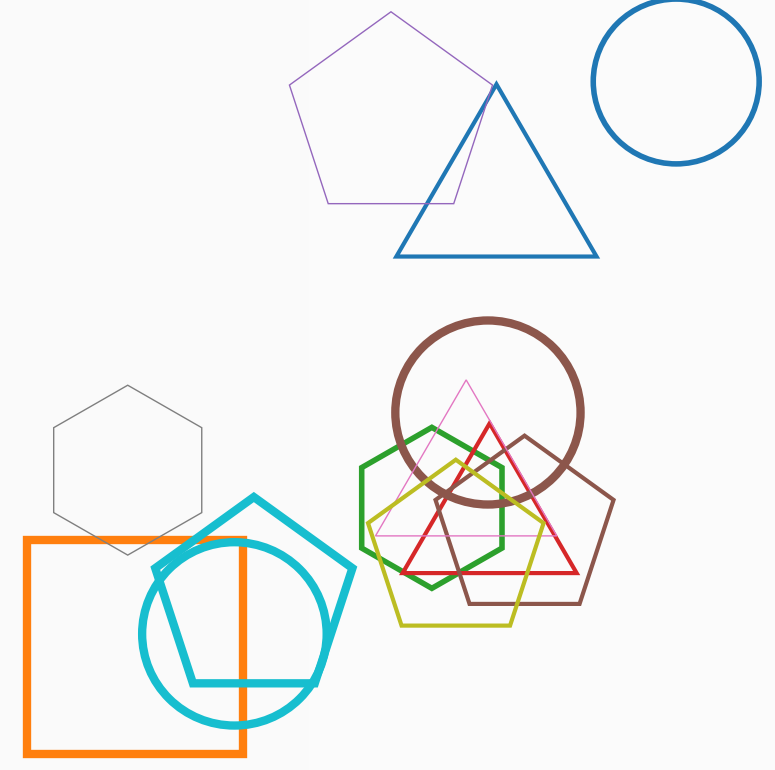[{"shape": "circle", "thickness": 2, "radius": 0.54, "center": [0.873, 0.894]}, {"shape": "triangle", "thickness": 1.5, "radius": 0.75, "center": [0.641, 0.741]}, {"shape": "square", "thickness": 3, "radius": 0.69, "center": [0.174, 0.16]}, {"shape": "hexagon", "thickness": 2, "radius": 0.52, "center": [0.557, 0.34]}, {"shape": "triangle", "thickness": 1.5, "radius": 0.65, "center": [0.632, 0.321]}, {"shape": "pentagon", "thickness": 0.5, "radius": 0.69, "center": [0.504, 0.847]}, {"shape": "circle", "thickness": 3, "radius": 0.6, "center": [0.63, 0.464]}, {"shape": "pentagon", "thickness": 1.5, "radius": 0.6, "center": [0.677, 0.313]}, {"shape": "triangle", "thickness": 0.5, "radius": 0.68, "center": [0.601, 0.372]}, {"shape": "hexagon", "thickness": 0.5, "radius": 0.55, "center": [0.165, 0.389]}, {"shape": "pentagon", "thickness": 1.5, "radius": 0.6, "center": [0.588, 0.284]}, {"shape": "circle", "thickness": 3, "radius": 0.6, "center": [0.302, 0.177]}, {"shape": "pentagon", "thickness": 3, "radius": 0.67, "center": [0.328, 0.221]}]